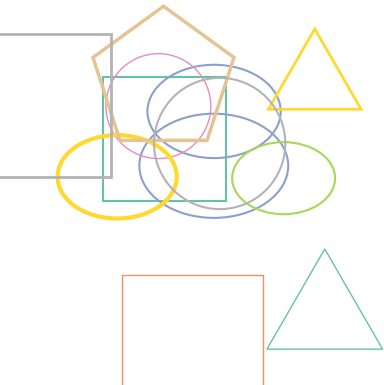[{"shape": "triangle", "thickness": 1, "radius": 0.87, "center": [0.844, 0.18]}, {"shape": "square", "thickness": 1.5, "radius": 0.8, "center": [0.427, 0.638]}, {"shape": "square", "thickness": 1, "radius": 0.92, "center": [0.501, 0.103]}, {"shape": "oval", "thickness": 1.5, "radius": 0.87, "center": [0.556, 0.711]}, {"shape": "oval", "thickness": 1.5, "radius": 0.97, "center": [0.555, 0.569]}, {"shape": "circle", "thickness": 1, "radius": 0.68, "center": [0.411, 0.724]}, {"shape": "oval", "thickness": 1.5, "radius": 0.67, "center": [0.737, 0.537]}, {"shape": "oval", "thickness": 3, "radius": 0.77, "center": [0.304, 0.541]}, {"shape": "triangle", "thickness": 2, "radius": 0.7, "center": [0.818, 0.786]}, {"shape": "pentagon", "thickness": 2.5, "radius": 0.96, "center": [0.425, 0.791]}, {"shape": "circle", "thickness": 1.5, "radius": 0.85, "center": [0.571, 0.627]}, {"shape": "square", "thickness": 2, "radius": 0.93, "center": [0.101, 0.726]}]